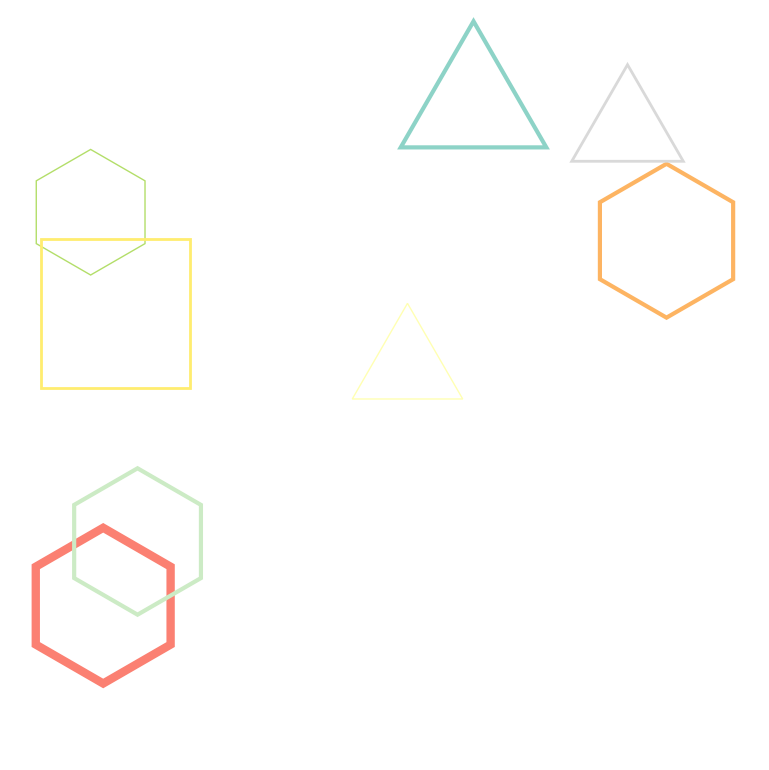[{"shape": "triangle", "thickness": 1.5, "radius": 0.55, "center": [0.615, 0.863]}, {"shape": "triangle", "thickness": 0.5, "radius": 0.41, "center": [0.529, 0.523]}, {"shape": "hexagon", "thickness": 3, "radius": 0.51, "center": [0.134, 0.213]}, {"shape": "hexagon", "thickness": 1.5, "radius": 0.5, "center": [0.866, 0.687]}, {"shape": "hexagon", "thickness": 0.5, "radius": 0.41, "center": [0.118, 0.724]}, {"shape": "triangle", "thickness": 1, "radius": 0.42, "center": [0.815, 0.832]}, {"shape": "hexagon", "thickness": 1.5, "radius": 0.48, "center": [0.179, 0.297]}, {"shape": "square", "thickness": 1, "radius": 0.48, "center": [0.15, 0.592]}]